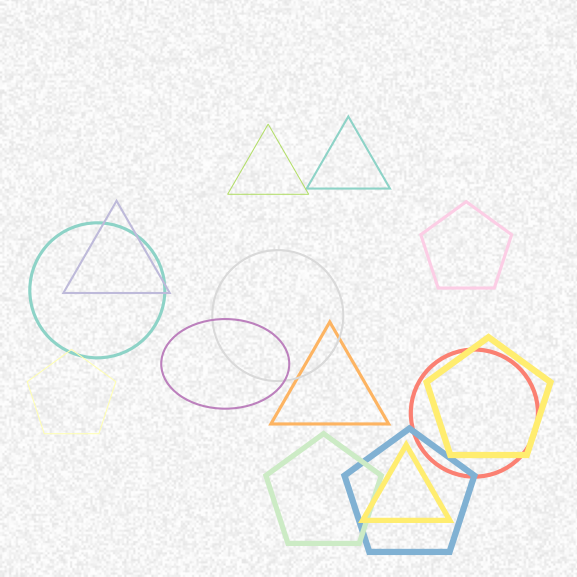[{"shape": "triangle", "thickness": 1, "radius": 0.42, "center": [0.603, 0.714]}, {"shape": "circle", "thickness": 1.5, "radius": 0.58, "center": [0.168, 0.496]}, {"shape": "pentagon", "thickness": 0.5, "radius": 0.4, "center": [0.124, 0.313]}, {"shape": "triangle", "thickness": 1, "radius": 0.53, "center": [0.202, 0.545]}, {"shape": "circle", "thickness": 2, "radius": 0.55, "center": [0.821, 0.284]}, {"shape": "pentagon", "thickness": 3, "radius": 0.59, "center": [0.709, 0.139]}, {"shape": "triangle", "thickness": 1.5, "radius": 0.59, "center": [0.571, 0.324]}, {"shape": "triangle", "thickness": 0.5, "radius": 0.41, "center": [0.464, 0.703]}, {"shape": "pentagon", "thickness": 1.5, "radius": 0.41, "center": [0.807, 0.567]}, {"shape": "circle", "thickness": 1, "radius": 0.57, "center": [0.481, 0.453]}, {"shape": "oval", "thickness": 1, "radius": 0.55, "center": [0.39, 0.369]}, {"shape": "pentagon", "thickness": 2.5, "radius": 0.53, "center": [0.56, 0.143]}, {"shape": "pentagon", "thickness": 3, "radius": 0.56, "center": [0.846, 0.303]}, {"shape": "triangle", "thickness": 2.5, "radius": 0.44, "center": [0.703, 0.142]}]